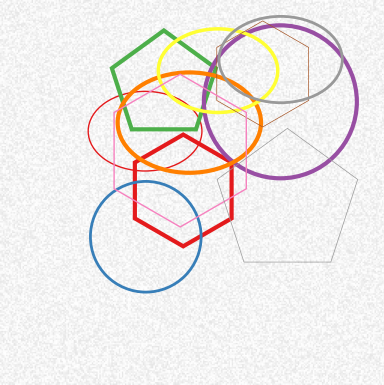[{"shape": "oval", "thickness": 1, "radius": 0.74, "center": [0.377, 0.659]}, {"shape": "hexagon", "thickness": 3, "radius": 0.73, "center": [0.476, 0.505]}, {"shape": "circle", "thickness": 2, "radius": 0.72, "center": [0.379, 0.385]}, {"shape": "pentagon", "thickness": 3, "radius": 0.71, "center": [0.426, 0.779]}, {"shape": "circle", "thickness": 3, "radius": 0.99, "center": [0.728, 0.736]}, {"shape": "oval", "thickness": 3, "radius": 0.93, "center": [0.492, 0.682]}, {"shape": "oval", "thickness": 2.5, "radius": 0.78, "center": [0.566, 0.816]}, {"shape": "hexagon", "thickness": 0.5, "radius": 0.69, "center": [0.682, 0.808]}, {"shape": "hexagon", "thickness": 1, "radius": 0.99, "center": [0.468, 0.609]}, {"shape": "pentagon", "thickness": 0.5, "radius": 0.96, "center": [0.747, 0.475]}, {"shape": "oval", "thickness": 2, "radius": 0.8, "center": [0.729, 0.845]}]